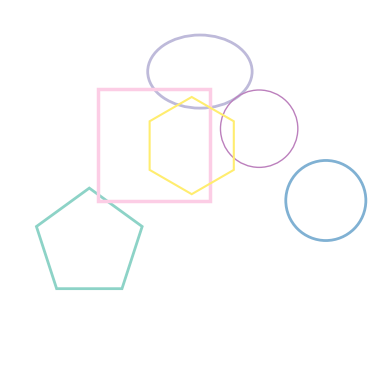[{"shape": "pentagon", "thickness": 2, "radius": 0.72, "center": [0.232, 0.367]}, {"shape": "oval", "thickness": 2, "radius": 0.68, "center": [0.519, 0.814]}, {"shape": "circle", "thickness": 2, "radius": 0.52, "center": [0.846, 0.479]}, {"shape": "square", "thickness": 2.5, "radius": 0.73, "center": [0.399, 0.623]}, {"shape": "circle", "thickness": 1, "radius": 0.5, "center": [0.673, 0.666]}, {"shape": "hexagon", "thickness": 1.5, "radius": 0.63, "center": [0.498, 0.622]}]